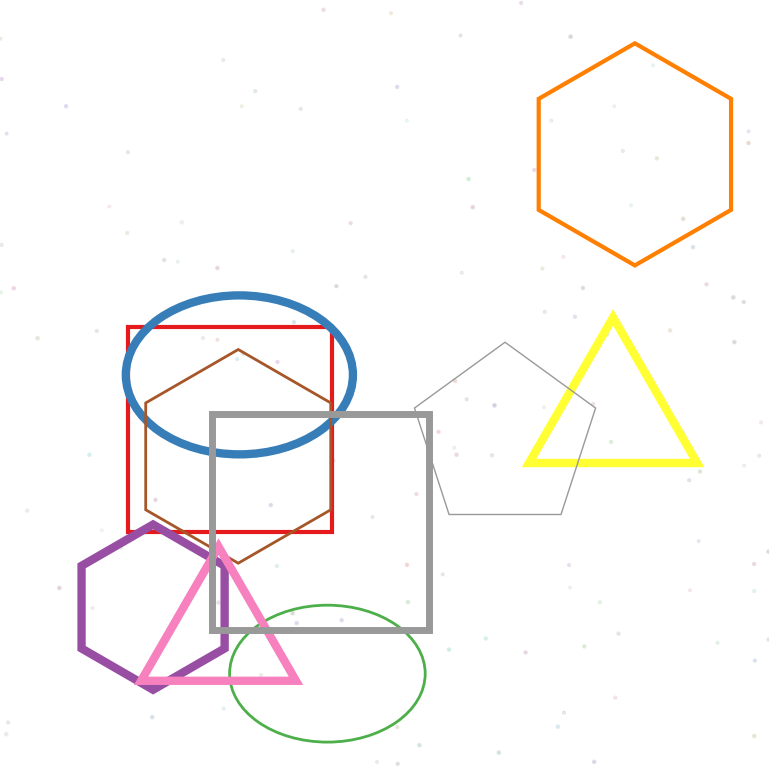[{"shape": "square", "thickness": 1.5, "radius": 0.66, "center": [0.298, 0.442]}, {"shape": "oval", "thickness": 3, "radius": 0.74, "center": [0.311, 0.513]}, {"shape": "oval", "thickness": 1, "radius": 0.64, "center": [0.425, 0.125]}, {"shape": "hexagon", "thickness": 3, "radius": 0.54, "center": [0.199, 0.212]}, {"shape": "hexagon", "thickness": 1.5, "radius": 0.72, "center": [0.825, 0.8]}, {"shape": "triangle", "thickness": 3, "radius": 0.63, "center": [0.796, 0.462]}, {"shape": "hexagon", "thickness": 1, "radius": 0.69, "center": [0.309, 0.407]}, {"shape": "triangle", "thickness": 3, "radius": 0.58, "center": [0.284, 0.174]}, {"shape": "pentagon", "thickness": 0.5, "radius": 0.62, "center": [0.656, 0.432]}, {"shape": "square", "thickness": 2.5, "radius": 0.7, "center": [0.416, 0.322]}]